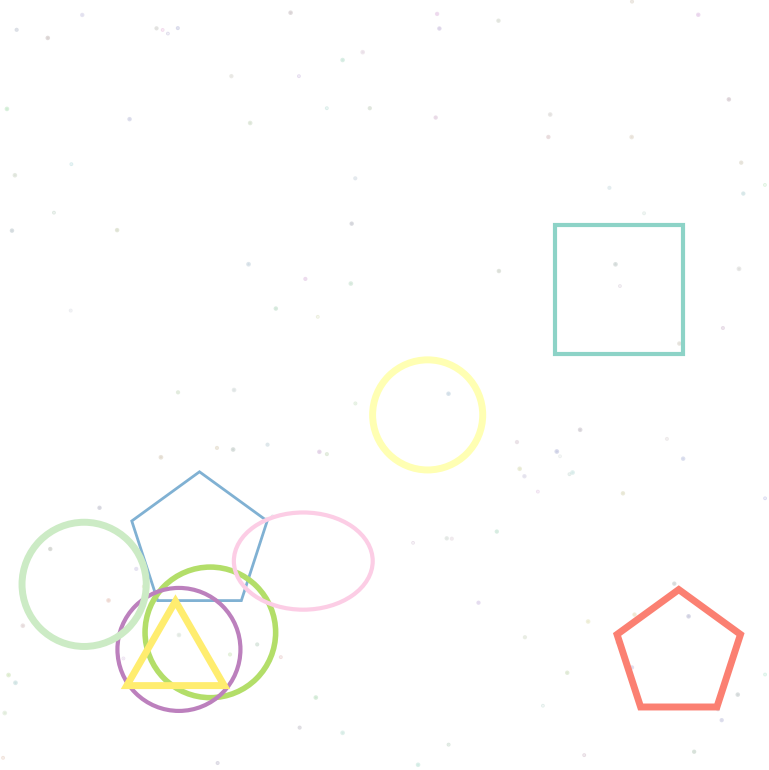[{"shape": "square", "thickness": 1.5, "radius": 0.42, "center": [0.804, 0.624]}, {"shape": "circle", "thickness": 2.5, "radius": 0.36, "center": [0.555, 0.461]}, {"shape": "pentagon", "thickness": 2.5, "radius": 0.42, "center": [0.882, 0.15]}, {"shape": "pentagon", "thickness": 1, "radius": 0.46, "center": [0.259, 0.295]}, {"shape": "circle", "thickness": 2, "radius": 0.42, "center": [0.273, 0.179]}, {"shape": "oval", "thickness": 1.5, "radius": 0.45, "center": [0.394, 0.271]}, {"shape": "circle", "thickness": 1.5, "radius": 0.4, "center": [0.232, 0.157]}, {"shape": "circle", "thickness": 2.5, "radius": 0.4, "center": [0.109, 0.241]}, {"shape": "triangle", "thickness": 2.5, "radius": 0.37, "center": [0.228, 0.146]}]